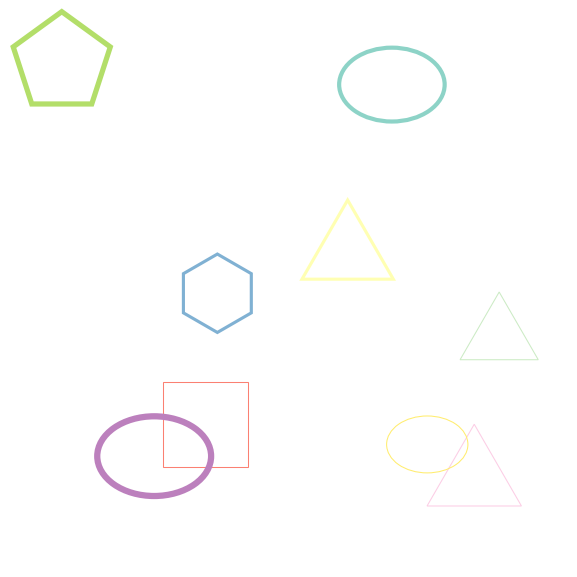[{"shape": "oval", "thickness": 2, "radius": 0.46, "center": [0.679, 0.853]}, {"shape": "triangle", "thickness": 1.5, "radius": 0.46, "center": [0.602, 0.561]}, {"shape": "square", "thickness": 0.5, "radius": 0.37, "center": [0.355, 0.264]}, {"shape": "hexagon", "thickness": 1.5, "radius": 0.34, "center": [0.376, 0.491]}, {"shape": "pentagon", "thickness": 2.5, "radius": 0.44, "center": [0.107, 0.891]}, {"shape": "triangle", "thickness": 0.5, "radius": 0.47, "center": [0.821, 0.17]}, {"shape": "oval", "thickness": 3, "radius": 0.49, "center": [0.267, 0.209]}, {"shape": "triangle", "thickness": 0.5, "radius": 0.39, "center": [0.864, 0.415]}, {"shape": "oval", "thickness": 0.5, "radius": 0.35, "center": [0.74, 0.23]}]